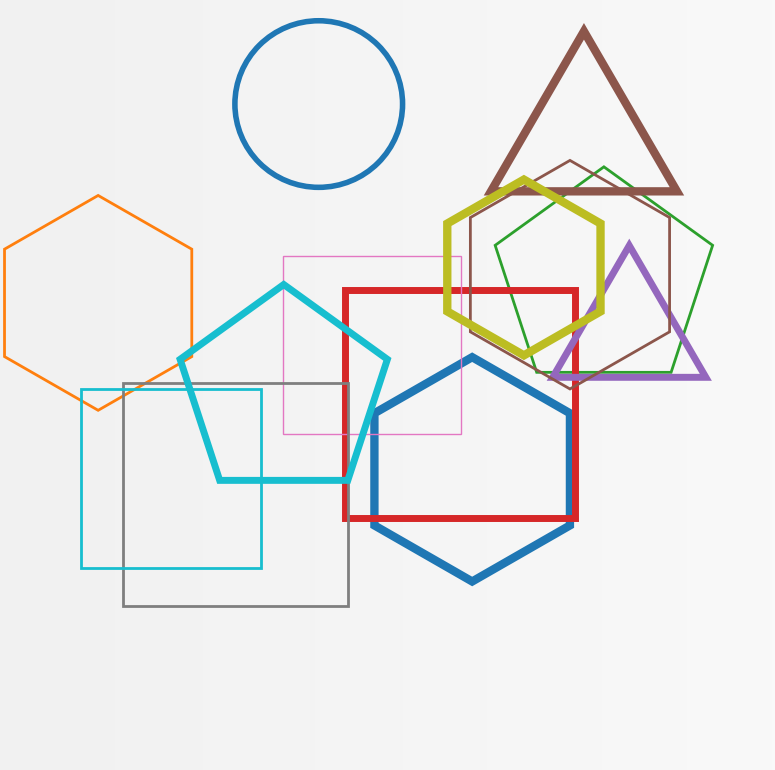[{"shape": "hexagon", "thickness": 3, "radius": 0.73, "center": [0.609, 0.39]}, {"shape": "circle", "thickness": 2, "radius": 0.54, "center": [0.411, 0.865]}, {"shape": "hexagon", "thickness": 1, "radius": 0.7, "center": [0.127, 0.607]}, {"shape": "pentagon", "thickness": 1, "radius": 0.74, "center": [0.779, 0.636]}, {"shape": "square", "thickness": 2.5, "radius": 0.74, "center": [0.593, 0.475]}, {"shape": "triangle", "thickness": 2.5, "radius": 0.57, "center": [0.812, 0.567]}, {"shape": "triangle", "thickness": 3, "radius": 0.69, "center": [0.753, 0.821]}, {"shape": "hexagon", "thickness": 1, "radius": 0.74, "center": [0.735, 0.643]}, {"shape": "square", "thickness": 0.5, "radius": 0.58, "center": [0.48, 0.552]}, {"shape": "square", "thickness": 1, "radius": 0.72, "center": [0.304, 0.358]}, {"shape": "hexagon", "thickness": 3, "radius": 0.57, "center": [0.676, 0.653]}, {"shape": "square", "thickness": 1, "radius": 0.58, "center": [0.22, 0.379]}, {"shape": "pentagon", "thickness": 2.5, "radius": 0.7, "center": [0.366, 0.49]}]